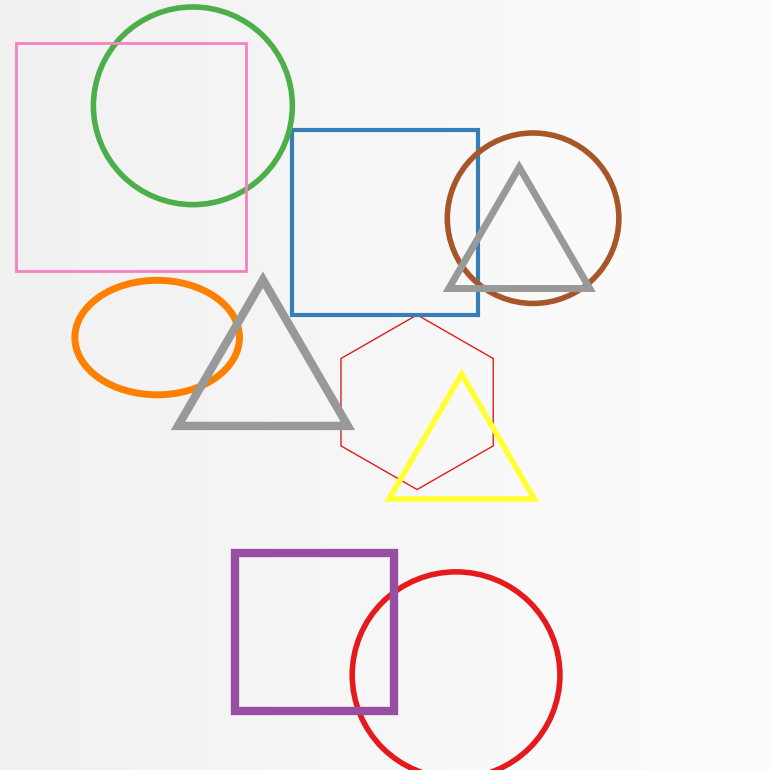[{"shape": "hexagon", "thickness": 0.5, "radius": 0.57, "center": [0.538, 0.478]}, {"shape": "circle", "thickness": 2, "radius": 0.67, "center": [0.588, 0.123]}, {"shape": "square", "thickness": 1.5, "radius": 0.6, "center": [0.497, 0.711]}, {"shape": "circle", "thickness": 2, "radius": 0.64, "center": [0.249, 0.863]}, {"shape": "square", "thickness": 3, "radius": 0.51, "center": [0.405, 0.179]}, {"shape": "oval", "thickness": 2.5, "radius": 0.53, "center": [0.203, 0.562]}, {"shape": "triangle", "thickness": 2, "radius": 0.54, "center": [0.596, 0.406]}, {"shape": "circle", "thickness": 2, "radius": 0.55, "center": [0.688, 0.717]}, {"shape": "square", "thickness": 1, "radius": 0.74, "center": [0.169, 0.796]}, {"shape": "triangle", "thickness": 2.5, "radius": 0.52, "center": [0.67, 0.678]}, {"shape": "triangle", "thickness": 3, "radius": 0.63, "center": [0.339, 0.51]}]